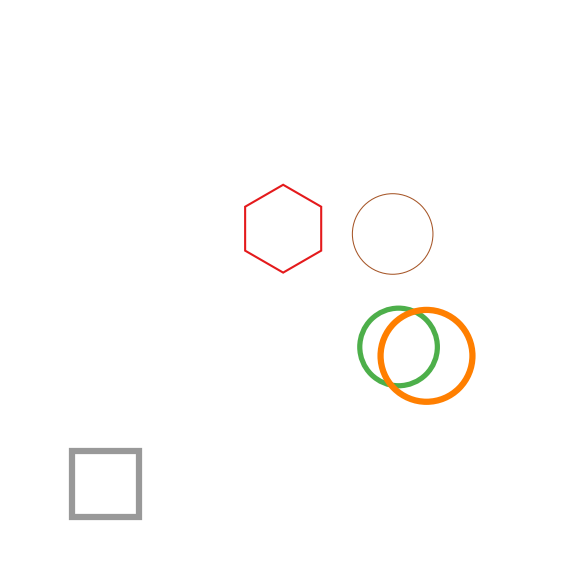[{"shape": "hexagon", "thickness": 1, "radius": 0.38, "center": [0.49, 0.603]}, {"shape": "circle", "thickness": 2.5, "radius": 0.34, "center": [0.69, 0.398]}, {"shape": "circle", "thickness": 3, "radius": 0.4, "center": [0.739, 0.383]}, {"shape": "circle", "thickness": 0.5, "radius": 0.35, "center": [0.68, 0.594]}, {"shape": "square", "thickness": 3, "radius": 0.29, "center": [0.182, 0.161]}]